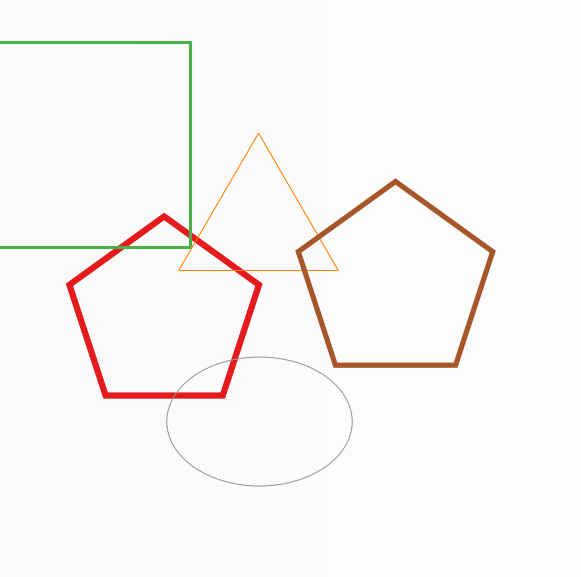[{"shape": "pentagon", "thickness": 3, "radius": 0.86, "center": [0.282, 0.453]}, {"shape": "square", "thickness": 1.5, "radius": 0.89, "center": [0.149, 0.749]}, {"shape": "triangle", "thickness": 0.5, "radius": 0.79, "center": [0.445, 0.61]}, {"shape": "pentagon", "thickness": 2.5, "radius": 0.88, "center": [0.68, 0.509]}, {"shape": "oval", "thickness": 0.5, "radius": 0.8, "center": [0.446, 0.269]}]